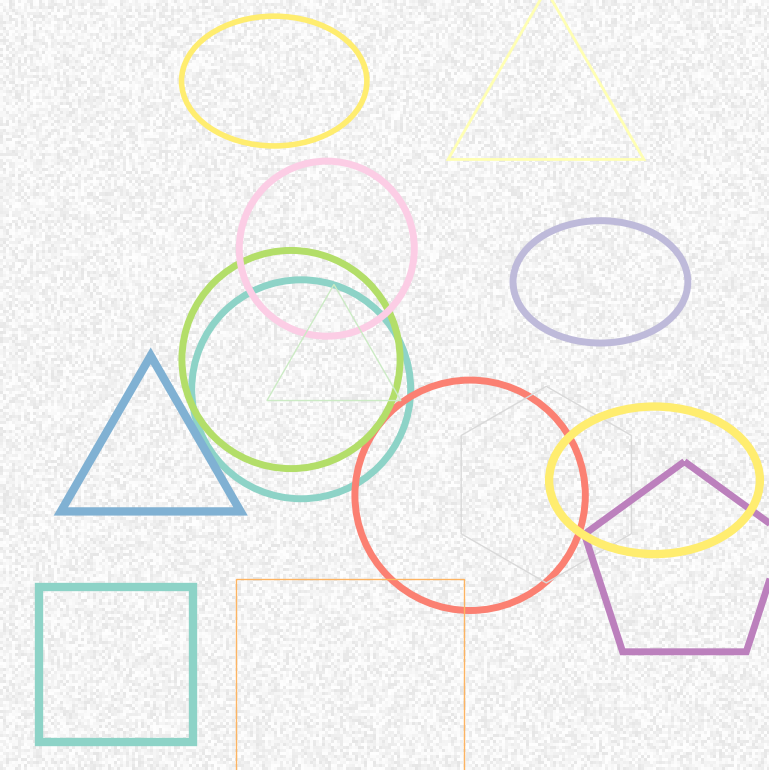[{"shape": "square", "thickness": 3, "radius": 0.5, "center": [0.15, 0.137]}, {"shape": "circle", "thickness": 2.5, "radius": 0.71, "center": [0.391, 0.494]}, {"shape": "triangle", "thickness": 1, "radius": 0.73, "center": [0.709, 0.866]}, {"shape": "oval", "thickness": 2.5, "radius": 0.57, "center": [0.78, 0.634]}, {"shape": "circle", "thickness": 2.5, "radius": 0.75, "center": [0.611, 0.357]}, {"shape": "triangle", "thickness": 3, "radius": 0.67, "center": [0.196, 0.403]}, {"shape": "square", "thickness": 0.5, "radius": 0.74, "center": [0.455, 0.101]}, {"shape": "circle", "thickness": 2.5, "radius": 0.71, "center": [0.378, 0.533]}, {"shape": "circle", "thickness": 2.5, "radius": 0.57, "center": [0.424, 0.677]}, {"shape": "hexagon", "thickness": 0.5, "radius": 0.64, "center": [0.709, 0.371]}, {"shape": "pentagon", "thickness": 2.5, "radius": 0.68, "center": [0.889, 0.264]}, {"shape": "triangle", "thickness": 0.5, "radius": 0.5, "center": [0.434, 0.53]}, {"shape": "oval", "thickness": 3, "radius": 0.68, "center": [0.85, 0.376]}, {"shape": "oval", "thickness": 2, "radius": 0.6, "center": [0.356, 0.895]}]